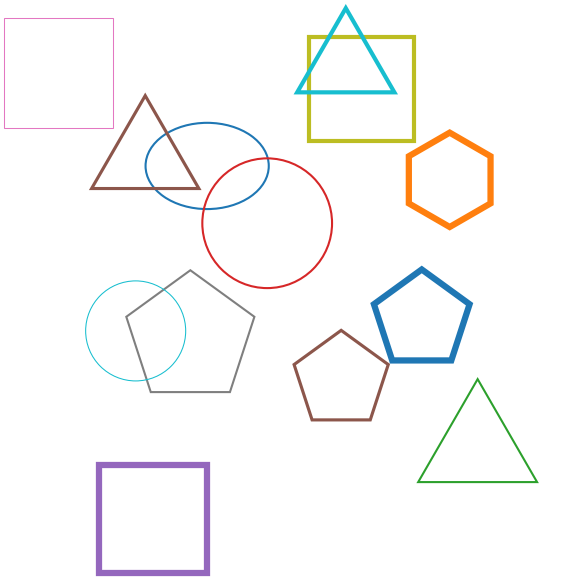[{"shape": "pentagon", "thickness": 3, "radius": 0.44, "center": [0.73, 0.445]}, {"shape": "oval", "thickness": 1, "radius": 0.53, "center": [0.359, 0.712]}, {"shape": "hexagon", "thickness": 3, "radius": 0.41, "center": [0.779, 0.688]}, {"shape": "triangle", "thickness": 1, "radius": 0.59, "center": [0.827, 0.224]}, {"shape": "circle", "thickness": 1, "radius": 0.56, "center": [0.463, 0.613]}, {"shape": "square", "thickness": 3, "radius": 0.47, "center": [0.265, 0.1]}, {"shape": "triangle", "thickness": 1.5, "radius": 0.54, "center": [0.251, 0.726]}, {"shape": "pentagon", "thickness": 1.5, "radius": 0.43, "center": [0.591, 0.341]}, {"shape": "square", "thickness": 0.5, "radius": 0.47, "center": [0.101, 0.873]}, {"shape": "pentagon", "thickness": 1, "radius": 0.58, "center": [0.33, 0.415]}, {"shape": "square", "thickness": 2, "radius": 0.45, "center": [0.626, 0.845]}, {"shape": "circle", "thickness": 0.5, "radius": 0.43, "center": [0.235, 0.426]}, {"shape": "triangle", "thickness": 2, "radius": 0.49, "center": [0.599, 0.888]}]